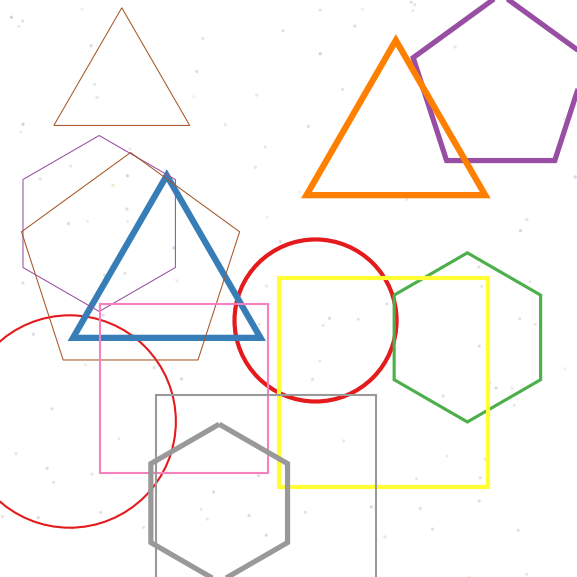[{"shape": "circle", "thickness": 1, "radius": 0.92, "center": [0.121, 0.269]}, {"shape": "circle", "thickness": 2, "radius": 0.7, "center": [0.546, 0.444]}, {"shape": "triangle", "thickness": 3, "radius": 0.94, "center": [0.289, 0.508]}, {"shape": "hexagon", "thickness": 1.5, "radius": 0.73, "center": [0.809, 0.415]}, {"shape": "pentagon", "thickness": 2.5, "radius": 0.8, "center": [0.867, 0.85]}, {"shape": "hexagon", "thickness": 0.5, "radius": 0.76, "center": [0.172, 0.612]}, {"shape": "triangle", "thickness": 3, "radius": 0.89, "center": [0.685, 0.751]}, {"shape": "square", "thickness": 2, "radius": 0.9, "center": [0.664, 0.337]}, {"shape": "pentagon", "thickness": 0.5, "radius": 0.99, "center": [0.226, 0.536]}, {"shape": "triangle", "thickness": 0.5, "radius": 0.68, "center": [0.211, 0.85]}, {"shape": "square", "thickness": 1, "radius": 0.73, "center": [0.318, 0.326]}, {"shape": "hexagon", "thickness": 2.5, "radius": 0.68, "center": [0.38, 0.128]}, {"shape": "square", "thickness": 1, "radius": 0.95, "center": [0.461, 0.125]}]